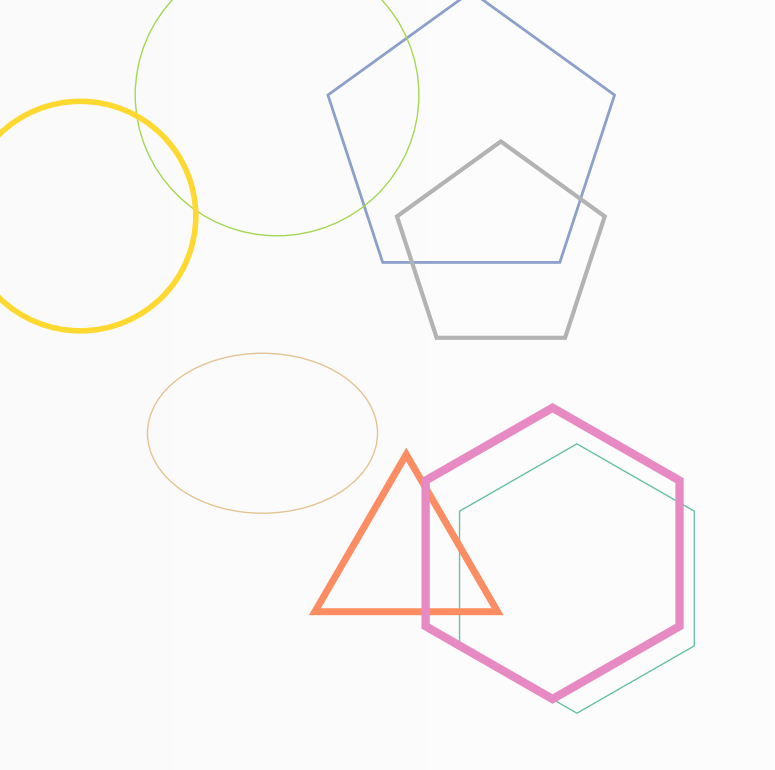[{"shape": "hexagon", "thickness": 0.5, "radius": 0.87, "center": [0.744, 0.249]}, {"shape": "triangle", "thickness": 2.5, "radius": 0.68, "center": [0.524, 0.274]}, {"shape": "pentagon", "thickness": 1, "radius": 0.97, "center": [0.608, 0.817]}, {"shape": "hexagon", "thickness": 3, "radius": 0.95, "center": [0.713, 0.281]}, {"shape": "circle", "thickness": 0.5, "radius": 0.92, "center": [0.357, 0.877]}, {"shape": "circle", "thickness": 2, "radius": 0.75, "center": [0.104, 0.719]}, {"shape": "oval", "thickness": 0.5, "radius": 0.74, "center": [0.339, 0.437]}, {"shape": "pentagon", "thickness": 1.5, "radius": 0.7, "center": [0.646, 0.675]}]